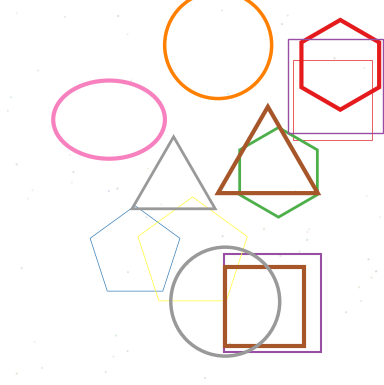[{"shape": "square", "thickness": 0.5, "radius": 0.51, "center": [0.864, 0.74]}, {"shape": "hexagon", "thickness": 3, "radius": 0.58, "center": [0.884, 0.832]}, {"shape": "pentagon", "thickness": 0.5, "radius": 0.61, "center": [0.351, 0.343]}, {"shape": "hexagon", "thickness": 2, "radius": 0.58, "center": [0.723, 0.552]}, {"shape": "square", "thickness": 1, "radius": 0.61, "center": [0.871, 0.776]}, {"shape": "square", "thickness": 1.5, "radius": 0.63, "center": [0.708, 0.213]}, {"shape": "circle", "thickness": 2.5, "radius": 0.69, "center": [0.567, 0.883]}, {"shape": "pentagon", "thickness": 0.5, "radius": 0.75, "center": [0.5, 0.339]}, {"shape": "square", "thickness": 3, "radius": 0.51, "center": [0.687, 0.204]}, {"shape": "triangle", "thickness": 3, "radius": 0.75, "center": [0.696, 0.573]}, {"shape": "oval", "thickness": 3, "radius": 0.73, "center": [0.283, 0.689]}, {"shape": "circle", "thickness": 2.5, "radius": 0.71, "center": [0.585, 0.217]}, {"shape": "triangle", "thickness": 2, "radius": 0.62, "center": [0.451, 0.52]}]